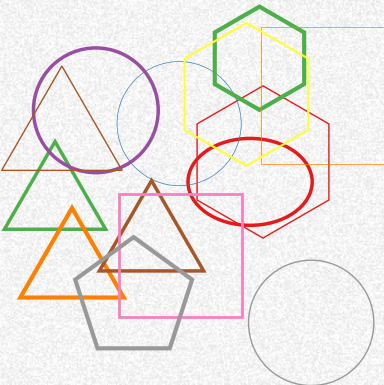[{"shape": "oval", "thickness": 2.5, "radius": 0.81, "center": [0.65, 0.528]}, {"shape": "hexagon", "thickness": 1, "radius": 0.99, "center": [0.683, 0.579]}, {"shape": "circle", "thickness": 0.5, "radius": 0.81, "center": [0.465, 0.679]}, {"shape": "hexagon", "thickness": 3, "radius": 0.67, "center": [0.674, 0.849]}, {"shape": "triangle", "thickness": 2.5, "radius": 0.76, "center": [0.143, 0.48]}, {"shape": "circle", "thickness": 2.5, "radius": 0.81, "center": [0.249, 0.713]}, {"shape": "triangle", "thickness": 3, "radius": 0.77, "center": [0.187, 0.305]}, {"shape": "square", "thickness": 0.5, "radius": 0.89, "center": [0.858, 0.752]}, {"shape": "hexagon", "thickness": 1.5, "radius": 0.93, "center": [0.64, 0.755]}, {"shape": "triangle", "thickness": 1, "radius": 0.9, "center": [0.161, 0.648]}, {"shape": "triangle", "thickness": 2.5, "radius": 0.78, "center": [0.394, 0.374]}, {"shape": "square", "thickness": 2, "radius": 0.8, "center": [0.469, 0.337]}, {"shape": "circle", "thickness": 1, "radius": 0.81, "center": [0.808, 0.161]}, {"shape": "pentagon", "thickness": 3, "radius": 0.8, "center": [0.347, 0.224]}]